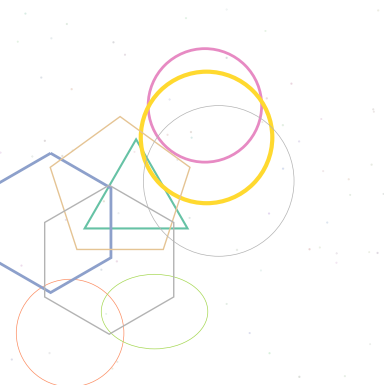[{"shape": "triangle", "thickness": 1.5, "radius": 0.77, "center": [0.353, 0.484]}, {"shape": "circle", "thickness": 0.5, "radius": 0.7, "center": [0.182, 0.135]}, {"shape": "hexagon", "thickness": 2, "radius": 0.9, "center": [0.131, 0.421]}, {"shape": "circle", "thickness": 2, "radius": 0.74, "center": [0.532, 0.726]}, {"shape": "oval", "thickness": 0.5, "radius": 0.69, "center": [0.401, 0.191]}, {"shape": "circle", "thickness": 3, "radius": 0.85, "center": [0.536, 0.643]}, {"shape": "pentagon", "thickness": 1, "radius": 0.95, "center": [0.312, 0.506]}, {"shape": "circle", "thickness": 0.5, "radius": 0.98, "center": [0.568, 0.53]}, {"shape": "hexagon", "thickness": 1, "radius": 0.97, "center": [0.284, 0.325]}]